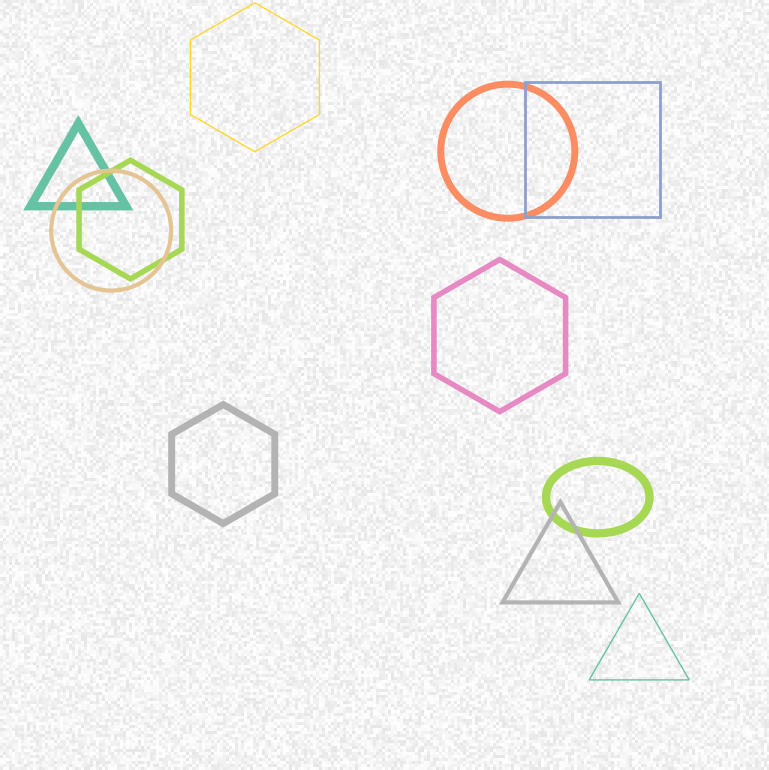[{"shape": "triangle", "thickness": 3, "radius": 0.36, "center": [0.102, 0.768]}, {"shape": "triangle", "thickness": 0.5, "radius": 0.37, "center": [0.83, 0.155]}, {"shape": "circle", "thickness": 2.5, "radius": 0.44, "center": [0.659, 0.804]}, {"shape": "square", "thickness": 1, "radius": 0.44, "center": [0.769, 0.806]}, {"shape": "hexagon", "thickness": 2, "radius": 0.49, "center": [0.649, 0.564]}, {"shape": "oval", "thickness": 3, "radius": 0.34, "center": [0.776, 0.354]}, {"shape": "hexagon", "thickness": 2, "radius": 0.39, "center": [0.169, 0.715]}, {"shape": "hexagon", "thickness": 0.5, "radius": 0.48, "center": [0.331, 0.9]}, {"shape": "circle", "thickness": 1.5, "radius": 0.39, "center": [0.144, 0.701]}, {"shape": "triangle", "thickness": 1.5, "radius": 0.43, "center": [0.728, 0.261]}, {"shape": "hexagon", "thickness": 2.5, "radius": 0.39, "center": [0.29, 0.397]}]